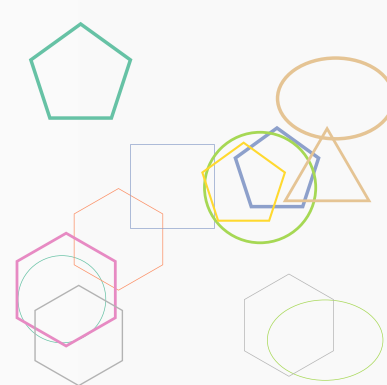[{"shape": "circle", "thickness": 0.5, "radius": 0.57, "center": [0.16, 0.223]}, {"shape": "pentagon", "thickness": 2.5, "radius": 0.68, "center": [0.208, 0.803]}, {"shape": "hexagon", "thickness": 0.5, "radius": 0.66, "center": [0.306, 0.378]}, {"shape": "square", "thickness": 0.5, "radius": 0.54, "center": [0.444, 0.517]}, {"shape": "pentagon", "thickness": 2.5, "radius": 0.56, "center": [0.715, 0.555]}, {"shape": "hexagon", "thickness": 2, "radius": 0.73, "center": [0.171, 0.248]}, {"shape": "circle", "thickness": 2, "radius": 0.72, "center": [0.671, 0.513]}, {"shape": "oval", "thickness": 0.5, "radius": 0.75, "center": [0.839, 0.117]}, {"shape": "pentagon", "thickness": 1.5, "radius": 0.56, "center": [0.629, 0.517]}, {"shape": "oval", "thickness": 2.5, "radius": 0.75, "center": [0.866, 0.744]}, {"shape": "triangle", "thickness": 2, "radius": 0.62, "center": [0.844, 0.541]}, {"shape": "hexagon", "thickness": 1, "radius": 0.65, "center": [0.203, 0.128]}, {"shape": "hexagon", "thickness": 0.5, "radius": 0.66, "center": [0.746, 0.155]}]